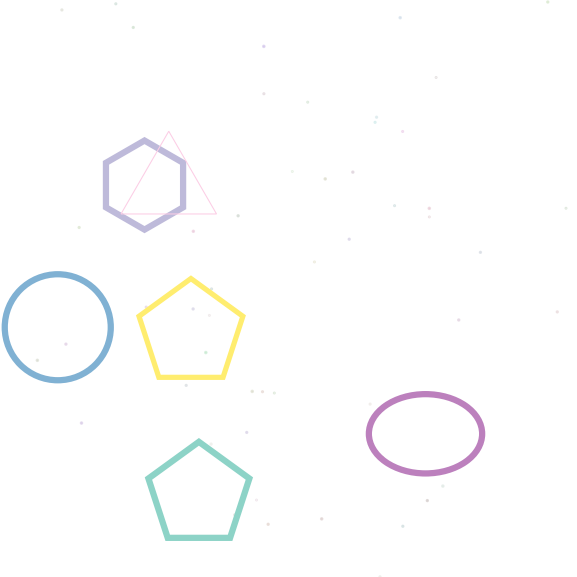[{"shape": "pentagon", "thickness": 3, "radius": 0.46, "center": [0.344, 0.142]}, {"shape": "hexagon", "thickness": 3, "radius": 0.39, "center": [0.25, 0.679]}, {"shape": "circle", "thickness": 3, "radius": 0.46, "center": [0.1, 0.432]}, {"shape": "triangle", "thickness": 0.5, "radius": 0.48, "center": [0.292, 0.676]}, {"shape": "oval", "thickness": 3, "radius": 0.49, "center": [0.737, 0.248]}, {"shape": "pentagon", "thickness": 2.5, "radius": 0.47, "center": [0.331, 0.422]}]